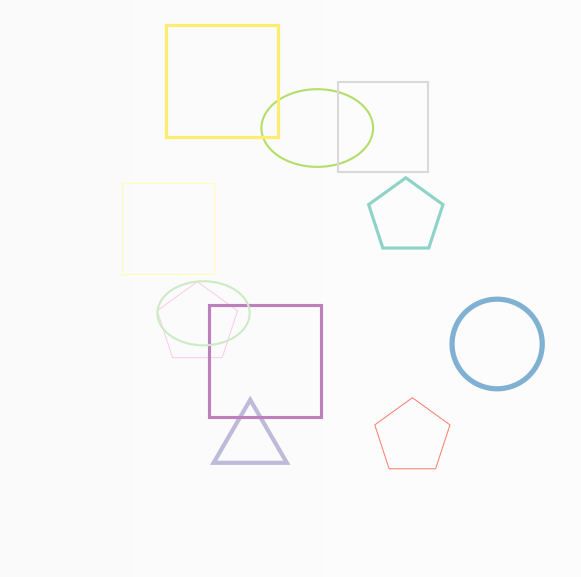[{"shape": "pentagon", "thickness": 1.5, "radius": 0.34, "center": [0.698, 0.624]}, {"shape": "square", "thickness": 0.5, "radius": 0.4, "center": [0.289, 0.604]}, {"shape": "triangle", "thickness": 2, "radius": 0.36, "center": [0.43, 0.234]}, {"shape": "pentagon", "thickness": 0.5, "radius": 0.34, "center": [0.709, 0.242]}, {"shape": "circle", "thickness": 2.5, "radius": 0.39, "center": [0.855, 0.403]}, {"shape": "oval", "thickness": 1, "radius": 0.48, "center": [0.546, 0.777]}, {"shape": "pentagon", "thickness": 0.5, "radius": 0.36, "center": [0.34, 0.439]}, {"shape": "square", "thickness": 1, "radius": 0.39, "center": [0.659, 0.779]}, {"shape": "square", "thickness": 1.5, "radius": 0.48, "center": [0.456, 0.374]}, {"shape": "oval", "thickness": 1, "radius": 0.4, "center": [0.35, 0.457]}, {"shape": "square", "thickness": 1.5, "radius": 0.48, "center": [0.382, 0.859]}]